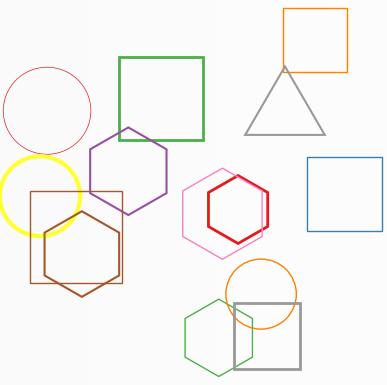[{"shape": "circle", "thickness": 0.5, "radius": 0.57, "center": [0.121, 0.712]}, {"shape": "hexagon", "thickness": 2, "radius": 0.44, "center": [0.614, 0.456]}, {"shape": "square", "thickness": 1, "radius": 0.48, "center": [0.89, 0.496]}, {"shape": "square", "thickness": 2, "radius": 0.54, "center": [0.416, 0.744]}, {"shape": "hexagon", "thickness": 1, "radius": 0.5, "center": [0.565, 0.123]}, {"shape": "hexagon", "thickness": 1.5, "radius": 0.57, "center": [0.331, 0.555]}, {"shape": "circle", "thickness": 1, "radius": 0.45, "center": [0.674, 0.236]}, {"shape": "square", "thickness": 1, "radius": 0.42, "center": [0.813, 0.896]}, {"shape": "circle", "thickness": 3, "radius": 0.52, "center": [0.103, 0.49]}, {"shape": "hexagon", "thickness": 1.5, "radius": 0.56, "center": [0.211, 0.34]}, {"shape": "square", "thickness": 1, "radius": 0.59, "center": [0.195, 0.384]}, {"shape": "hexagon", "thickness": 1, "radius": 0.59, "center": [0.574, 0.445]}, {"shape": "triangle", "thickness": 1.5, "radius": 0.59, "center": [0.735, 0.709]}, {"shape": "square", "thickness": 2, "radius": 0.43, "center": [0.689, 0.128]}]